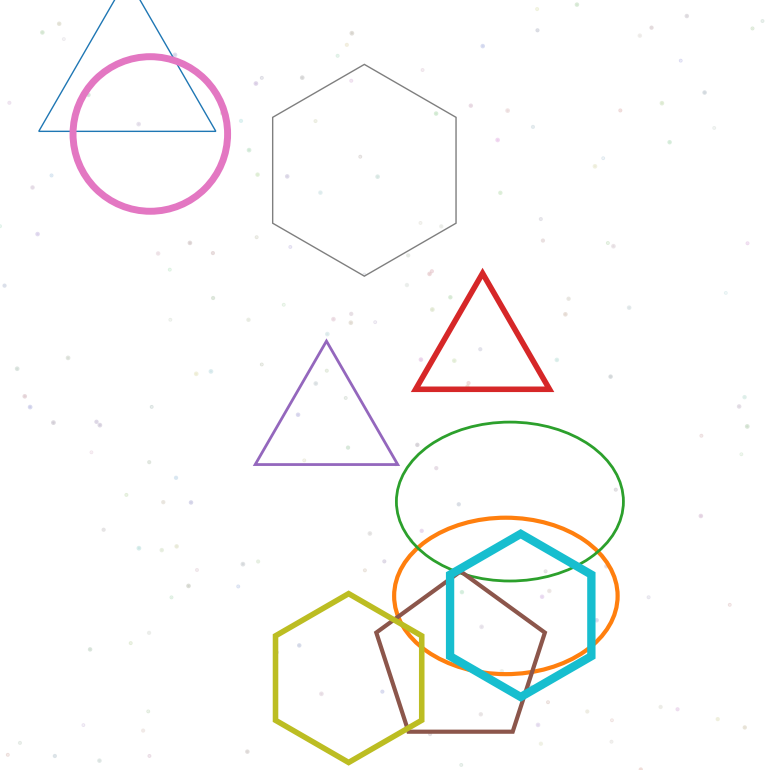[{"shape": "triangle", "thickness": 0.5, "radius": 0.66, "center": [0.165, 0.896]}, {"shape": "oval", "thickness": 1.5, "radius": 0.73, "center": [0.657, 0.226]}, {"shape": "oval", "thickness": 1, "radius": 0.74, "center": [0.662, 0.349]}, {"shape": "triangle", "thickness": 2, "radius": 0.5, "center": [0.627, 0.545]}, {"shape": "triangle", "thickness": 1, "radius": 0.53, "center": [0.424, 0.45]}, {"shape": "pentagon", "thickness": 1.5, "radius": 0.58, "center": [0.598, 0.143]}, {"shape": "circle", "thickness": 2.5, "radius": 0.5, "center": [0.195, 0.826]}, {"shape": "hexagon", "thickness": 0.5, "radius": 0.69, "center": [0.473, 0.779]}, {"shape": "hexagon", "thickness": 2, "radius": 0.55, "center": [0.453, 0.119]}, {"shape": "hexagon", "thickness": 3, "radius": 0.53, "center": [0.676, 0.201]}]